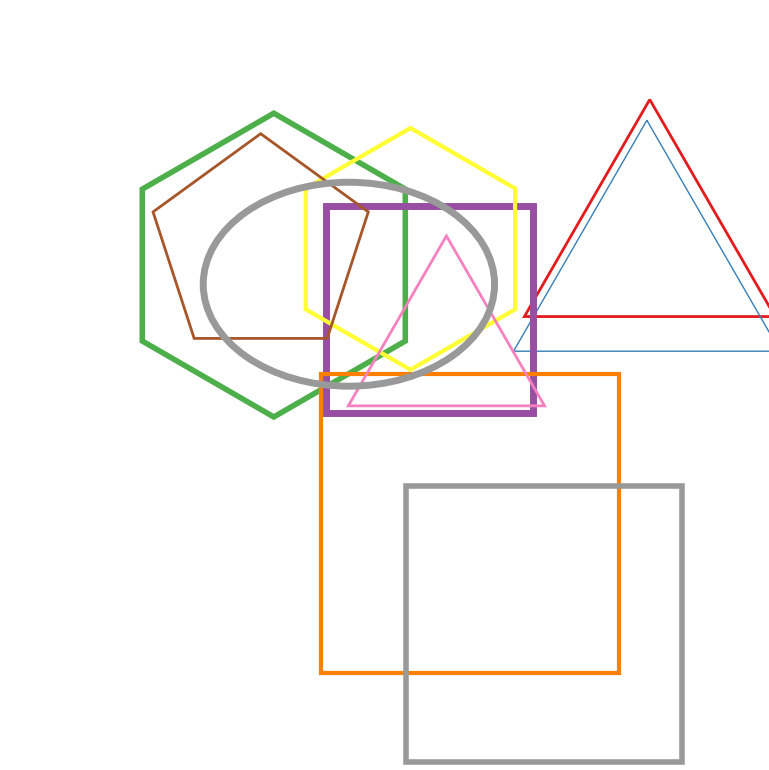[{"shape": "triangle", "thickness": 1, "radius": 0.94, "center": [0.844, 0.683]}, {"shape": "triangle", "thickness": 0.5, "radius": 1.0, "center": [0.84, 0.644]}, {"shape": "hexagon", "thickness": 2, "radius": 0.99, "center": [0.356, 0.656]}, {"shape": "square", "thickness": 2.5, "radius": 0.67, "center": [0.557, 0.598]}, {"shape": "square", "thickness": 1.5, "radius": 0.97, "center": [0.61, 0.32]}, {"shape": "hexagon", "thickness": 1.5, "radius": 0.78, "center": [0.533, 0.677]}, {"shape": "pentagon", "thickness": 1, "radius": 0.73, "center": [0.339, 0.679]}, {"shape": "triangle", "thickness": 1, "radius": 0.74, "center": [0.58, 0.546]}, {"shape": "square", "thickness": 2, "radius": 0.9, "center": [0.707, 0.19]}, {"shape": "oval", "thickness": 2.5, "radius": 0.95, "center": [0.453, 0.631]}]